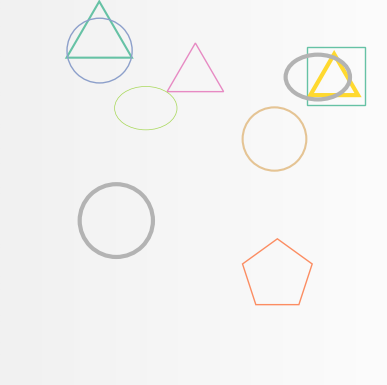[{"shape": "square", "thickness": 1, "radius": 0.38, "center": [0.867, 0.803]}, {"shape": "triangle", "thickness": 1.5, "radius": 0.49, "center": [0.256, 0.899]}, {"shape": "pentagon", "thickness": 1, "radius": 0.47, "center": [0.716, 0.285]}, {"shape": "circle", "thickness": 1, "radius": 0.42, "center": [0.257, 0.869]}, {"shape": "triangle", "thickness": 1, "radius": 0.42, "center": [0.504, 0.804]}, {"shape": "oval", "thickness": 0.5, "radius": 0.4, "center": [0.376, 0.719]}, {"shape": "triangle", "thickness": 3, "radius": 0.36, "center": [0.862, 0.788]}, {"shape": "circle", "thickness": 1.5, "radius": 0.41, "center": [0.708, 0.639]}, {"shape": "oval", "thickness": 3, "radius": 0.42, "center": [0.82, 0.8]}, {"shape": "circle", "thickness": 3, "radius": 0.47, "center": [0.3, 0.427]}]